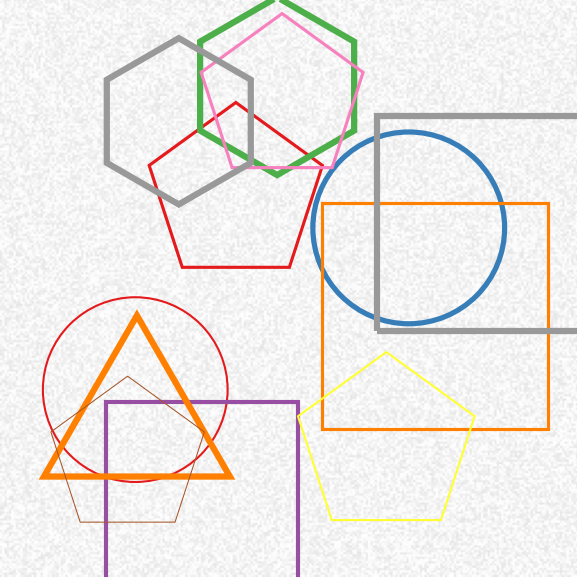[{"shape": "pentagon", "thickness": 1.5, "radius": 0.79, "center": [0.408, 0.664]}, {"shape": "circle", "thickness": 1, "radius": 0.8, "center": [0.234, 0.324]}, {"shape": "circle", "thickness": 2.5, "radius": 0.83, "center": [0.708, 0.605]}, {"shape": "hexagon", "thickness": 3, "radius": 0.77, "center": [0.48, 0.85]}, {"shape": "square", "thickness": 2, "radius": 0.83, "center": [0.349, 0.137]}, {"shape": "square", "thickness": 1.5, "radius": 0.98, "center": [0.753, 0.452]}, {"shape": "triangle", "thickness": 3, "radius": 0.93, "center": [0.237, 0.267]}, {"shape": "pentagon", "thickness": 1, "radius": 0.8, "center": [0.669, 0.229]}, {"shape": "pentagon", "thickness": 0.5, "radius": 0.7, "center": [0.221, 0.208]}, {"shape": "pentagon", "thickness": 1.5, "radius": 0.74, "center": [0.488, 0.828]}, {"shape": "hexagon", "thickness": 3, "radius": 0.72, "center": [0.31, 0.789]}, {"shape": "square", "thickness": 3, "radius": 0.93, "center": [0.84, 0.612]}]